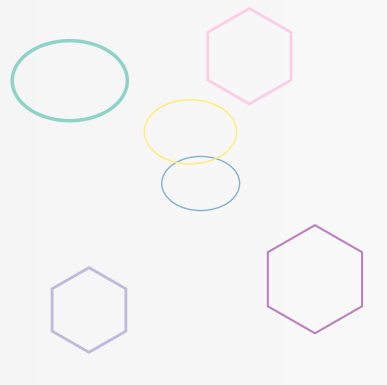[{"shape": "oval", "thickness": 2.5, "radius": 0.74, "center": [0.18, 0.79]}, {"shape": "hexagon", "thickness": 2, "radius": 0.55, "center": [0.23, 0.195]}, {"shape": "oval", "thickness": 1, "radius": 0.5, "center": [0.518, 0.523]}, {"shape": "hexagon", "thickness": 2, "radius": 0.62, "center": [0.644, 0.854]}, {"shape": "hexagon", "thickness": 1.5, "radius": 0.7, "center": [0.813, 0.275]}, {"shape": "oval", "thickness": 1, "radius": 0.6, "center": [0.491, 0.658]}]